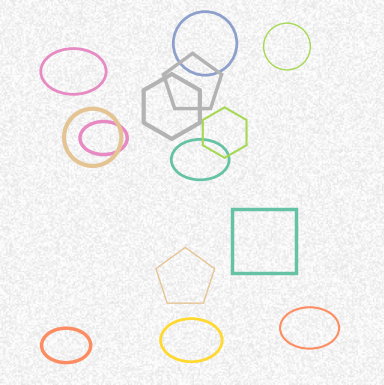[{"shape": "square", "thickness": 2.5, "radius": 0.42, "center": [0.686, 0.373]}, {"shape": "oval", "thickness": 2, "radius": 0.38, "center": [0.52, 0.585]}, {"shape": "oval", "thickness": 1.5, "radius": 0.38, "center": [0.804, 0.148]}, {"shape": "oval", "thickness": 2.5, "radius": 0.32, "center": [0.172, 0.103]}, {"shape": "circle", "thickness": 2, "radius": 0.41, "center": [0.533, 0.887]}, {"shape": "oval", "thickness": 2.5, "radius": 0.31, "center": [0.269, 0.641]}, {"shape": "oval", "thickness": 2, "radius": 0.42, "center": [0.191, 0.814]}, {"shape": "circle", "thickness": 1, "radius": 0.3, "center": [0.745, 0.879]}, {"shape": "hexagon", "thickness": 1.5, "radius": 0.33, "center": [0.584, 0.656]}, {"shape": "oval", "thickness": 2, "radius": 0.4, "center": [0.497, 0.116]}, {"shape": "circle", "thickness": 3, "radius": 0.37, "center": [0.241, 0.643]}, {"shape": "pentagon", "thickness": 1, "radius": 0.4, "center": [0.481, 0.277]}, {"shape": "hexagon", "thickness": 3, "radius": 0.42, "center": [0.446, 0.723]}, {"shape": "pentagon", "thickness": 2.5, "radius": 0.4, "center": [0.5, 0.782]}]